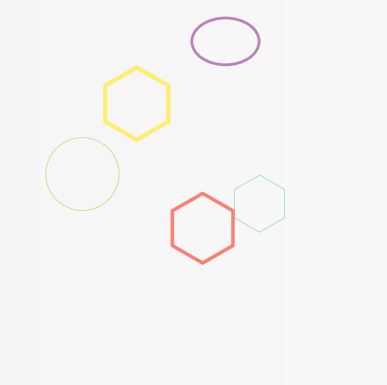[{"shape": "hexagon", "thickness": 0.5, "radius": 0.37, "center": [0.67, 0.471]}, {"shape": "hexagon", "thickness": 2.5, "radius": 0.45, "center": [0.523, 0.407]}, {"shape": "circle", "thickness": 0.5, "radius": 0.47, "center": [0.213, 0.548]}, {"shape": "oval", "thickness": 2, "radius": 0.43, "center": [0.582, 0.892]}, {"shape": "hexagon", "thickness": 3, "radius": 0.47, "center": [0.353, 0.731]}]